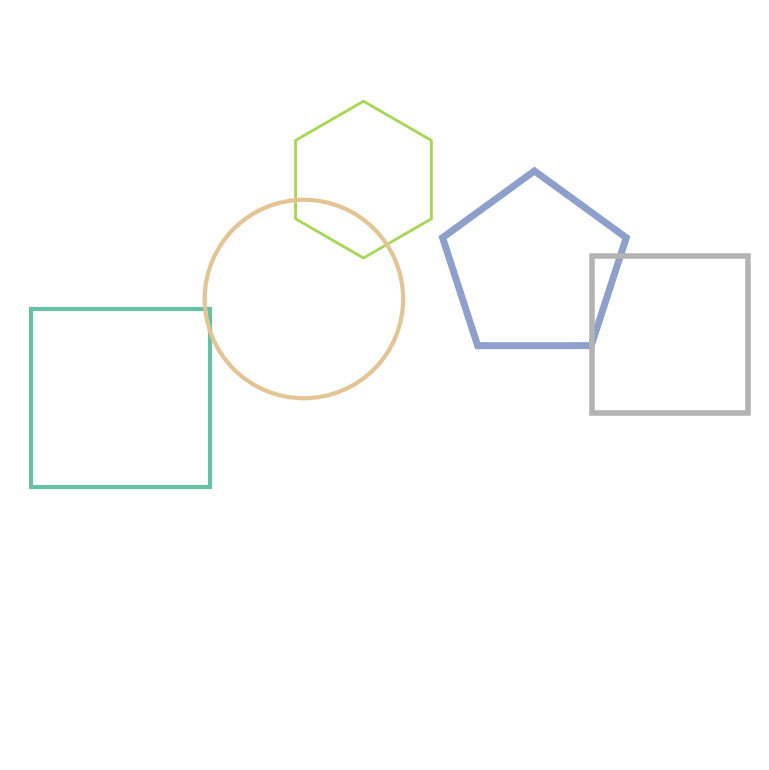[{"shape": "square", "thickness": 1.5, "radius": 0.58, "center": [0.156, 0.483]}, {"shape": "pentagon", "thickness": 2.5, "radius": 0.63, "center": [0.694, 0.653]}, {"shape": "hexagon", "thickness": 1, "radius": 0.51, "center": [0.472, 0.767]}, {"shape": "circle", "thickness": 1.5, "radius": 0.64, "center": [0.395, 0.612]}, {"shape": "square", "thickness": 2, "radius": 0.51, "center": [0.87, 0.566]}]